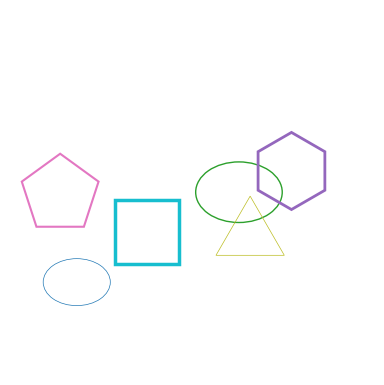[{"shape": "oval", "thickness": 0.5, "radius": 0.44, "center": [0.199, 0.267]}, {"shape": "oval", "thickness": 1, "radius": 0.56, "center": [0.621, 0.501]}, {"shape": "hexagon", "thickness": 2, "radius": 0.5, "center": [0.757, 0.556]}, {"shape": "pentagon", "thickness": 1.5, "radius": 0.52, "center": [0.156, 0.496]}, {"shape": "triangle", "thickness": 0.5, "radius": 0.51, "center": [0.65, 0.388]}, {"shape": "square", "thickness": 2.5, "radius": 0.41, "center": [0.382, 0.397]}]